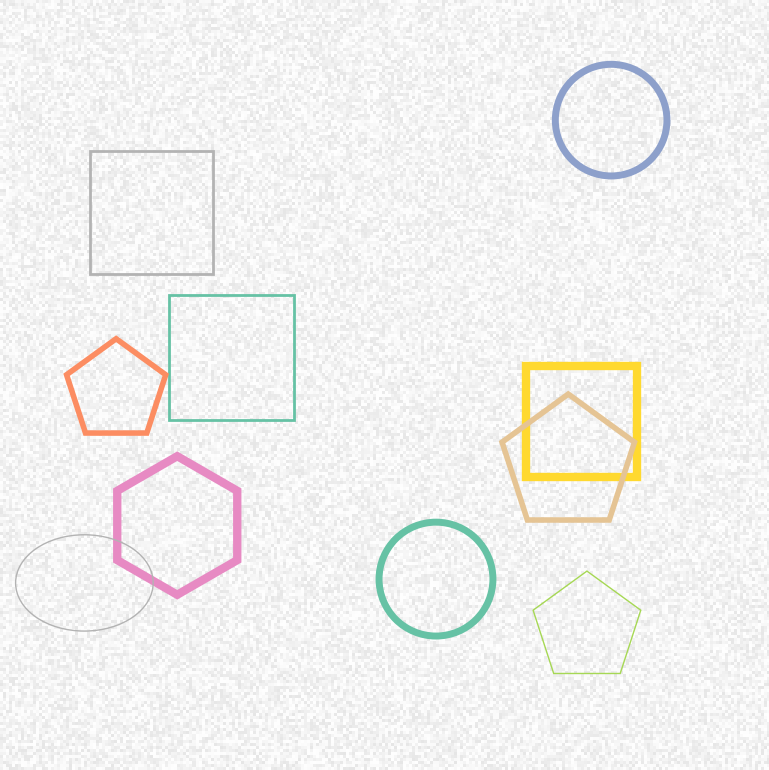[{"shape": "circle", "thickness": 2.5, "radius": 0.37, "center": [0.566, 0.248]}, {"shape": "square", "thickness": 1, "radius": 0.41, "center": [0.301, 0.536]}, {"shape": "pentagon", "thickness": 2, "radius": 0.34, "center": [0.151, 0.492]}, {"shape": "circle", "thickness": 2.5, "radius": 0.36, "center": [0.794, 0.844]}, {"shape": "hexagon", "thickness": 3, "radius": 0.45, "center": [0.23, 0.318]}, {"shape": "pentagon", "thickness": 0.5, "radius": 0.37, "center": [0.762, 0.185]}, {"shape": "square", "thickness": 3, "radius": 0.36, "center": [0.755, 0.453]}, {"shape": "pentagon", "thickness": 2, "radius": 0.45, "center": [0.738, 0.398]}, {"shape": "square", "thickness": 1, "radius": 0.4, "center": [0.197, 0.724]}, {"shape": "oval", "thickness": 0.5, "radius": 0.45, "center": [0.11, 0.243]}]